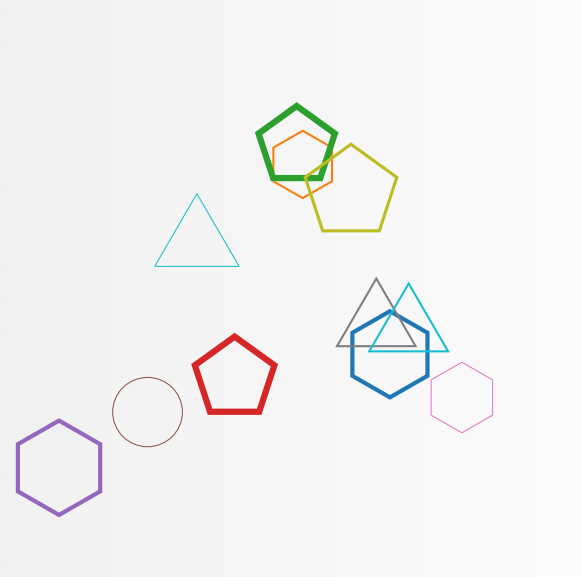[{"shape": "hexagon", "thickness": 2, "radius": 0.37, "center": [0.671, 0.386]}, {"shape": "hexagon", "thickness": 1, "radius": 0.29, "center": [0.521, 0.714]}, {"shape": "pentagon", "thickness": 3, "radius": 0.35, "center": [0.51, 0.747]}, {"shape": "pentagon", "thickness": 3, "radius": 0.36, "center": [0.404, 0.344]}, {"shape": "hexagon", "thickness": 2, "radius": 0.41, "center": [0.102, 0.189]}, {"shape": "circle", "thickness": 0.5, "radius": 0.3, "center": [0.254, 0.286]}, {"shape": "hexagon", "thickness": 0.5, "radius": 0.31, "center": [0.795, 0.311]}, {"shape": "triangle", "thickness": 1, "radius": 0.39, "center": [0.647, 0.439]}, {"shape": "pentagon", "thickness": 1.5, "radius": 0.41, "center": [0.604, 0.666]}, {"shape": "triangle", "thickness": 0.5, "radius": 0.42, "center": [0.339, 0.58]}, {"shape": "triangle", "thickness": 1, "radius": 0.39, "center": [0.703, 0.43]}]